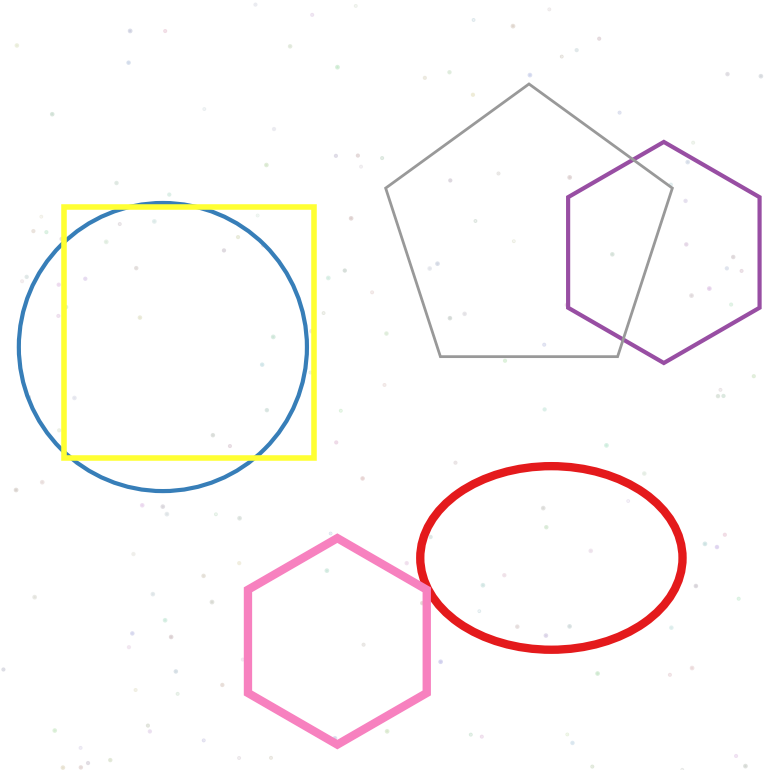[{"shape": "oval", "thickness": 3, "radius": 0.85, "center": [0.716, 0.275]}, {"shape": "circle", "thickness": 1.5, "radius": 0.94, "center": [0.212, 0.549]}, {"shape": "hexagon", "thickness": 1.5, "radius": 0.72, "center": [0.862, 0.672]}, {"shape": "square", "thickness": 2, "radius": 0.81, "center": [0.246, 0.568]}, {"shape": "hexagon", "thickness": 3, "radius": 0.67, "center": [0.438, 0.167]}, {"shape": "pentagon", "thickness": 1, "radius": 0.98, "center": [0.687, 0.695]}]